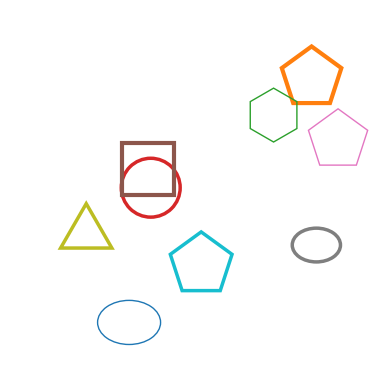[{"shape": "oval", "thickness": 1, "radius": 0.41, "center": [0.335, 0.163]}, {"shape": "pentagon", "thickness": 3, "radius": 0.41, "center": [0.809, 0.798]}, {"shape": "hexagon", "thickness": 1, "radius": 0.35, "center": [0.711, 0.701]}, {"shape": "circle", "thickness": 2.5, "radius": 0.38, "center": [0.392, 0.512]}, {"shape": "square", "thickness": 3, "radius": 0.34, "center": [0.384, 0.562]}, {"shape": "pentagon", "thickness": 1, "radius": 0.4, "center": [0.878, 0.637]}, {"shape": "oval", "thickness": 2.5, "radius": 0.31, "center": [0.822, 0.364]}, {"shape": "triangle", "thickness": 2.5, "radius": 0.38, "center": [0.224, 0.394]}, {"shape": "pentagon", "thickness": 2.5, "radius": 0.42, "center": [0.523, 0.313]}]